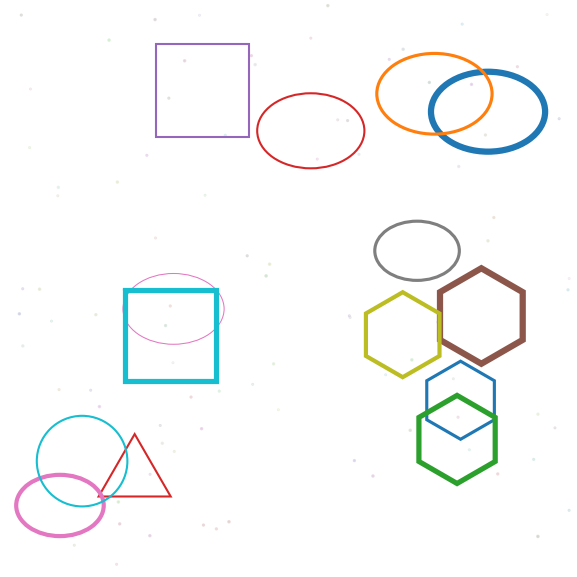[{"shape": "oval", "thickness": 3, "radius": 0.49, "center": [0.845, 0.806]}, {"shape": "hexagon", "thickness": 1.5, "radius": 0.34, "center": [0.798, 0.306]}, {"shape": "oval", "thickness": 1.5, "radius": 0.5, "center": [0.752, 0.837]}, {"shape": "hexagon", "thickness": 2.5, "radius": 0.38, "center": [0.791, 0.238]}, {"shape": "triangle", "thickness": 1, "radius": 0.36, "center": [0.233, 0.175]}, {"shape": "oval", "thickness": 1, "radius": 0.46, "center": [0.538, 0.773]}, {"shape": "square", "thickness": 1, "radius": 0.4, "center": [0.35, 0.843]}, {"shape": "hexagon", "thickness": 3, "radius": 0.41, "center": [0.834, 0.452]}, {"shape": "oval", "thickness": 0.5, "radius": 0.44, "center": [0.301, 0.464]}, {"shape": "oval", "thickness": 2, "radius": 0.38, "center": [0.104, 0.124]}, {"shape": "oval", "thickness": 1.5, "radius": 0.37, "center": [0.722, 0.565]}, {"shape": "hexagon", "thickness": 2, "radius": 0.37, "center": [0.697, 0.42]}, {"shape": "square", "thickness": 2.5, "radius": 0.39, "center": [0.295, 0.418]}, {"shape": "circle", "thickness": 1, "radius": 0.39, "center": [0.142, 0.201]}]